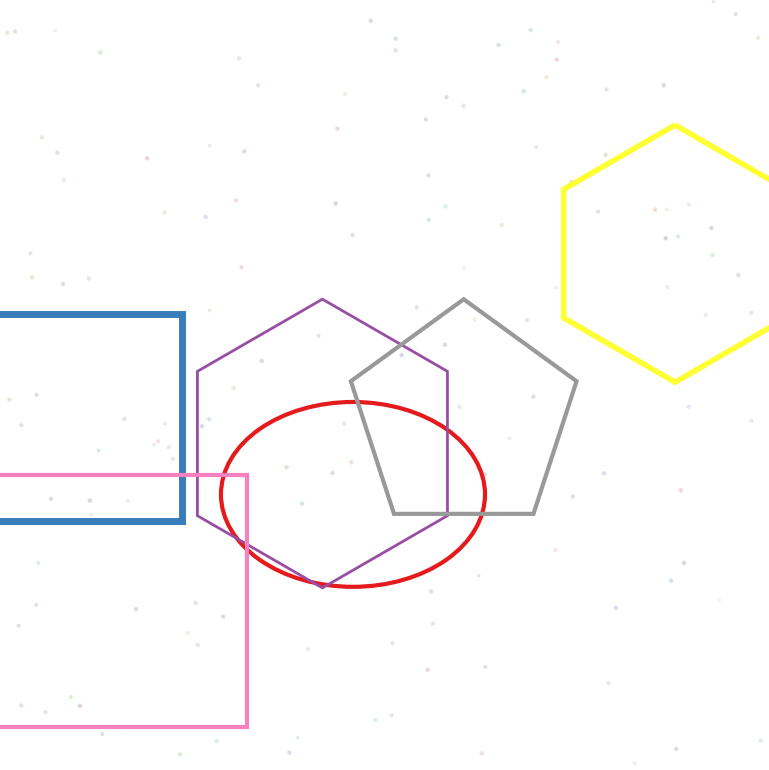[{"shape": "oval", "thickness": 1.5, "radius": 0.86, "center": [0.458, 0.358]}, {"shape": "square", "thickness": 2.5, "radius": 0.67, "center": [0.102, 0.458]}, {"shape": "hexagon", "thickness": 1, "radius": 0.94, "center": [0.419, 0.424]}, {"shape": "hexagon", "thickness": 2, "radius": 0.84, "center": [0.877, 0.671]}, {"shape": "square", "thickness": 1.5, "radius": 0.82, "center": [0.157, 0.22]}, {"shape": "pentagon", "thickness": 1.5, "radius": 0.77, "center": [0.602, 0.457]}]